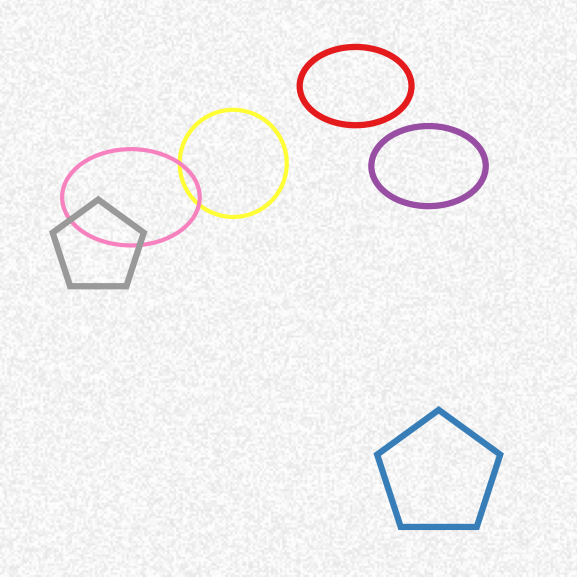[{"shape": "oval", "thickness": 3, "radius": 0.48, "center": [0.616, 0.85]}, {"shape": "pentagon", "thickness": 3, "radius": 0.56, "center": [0.76, 0.177]}, {"shape": "oval", "thickness": 3, "radius": 0.5, "center": [0.742, 0.712]}, {"shape": "circle", "thickness": 2, "radius": 0.46, "center": [0.404, 0.716]}, {"shape": "oval", "thickness": 2, "radius": 0.6, "center": [0.227, 0.658]}, {"shape": "pentagon", "thickness": 3, "radius": 0.41, "center": [0.17, 0.571]}]